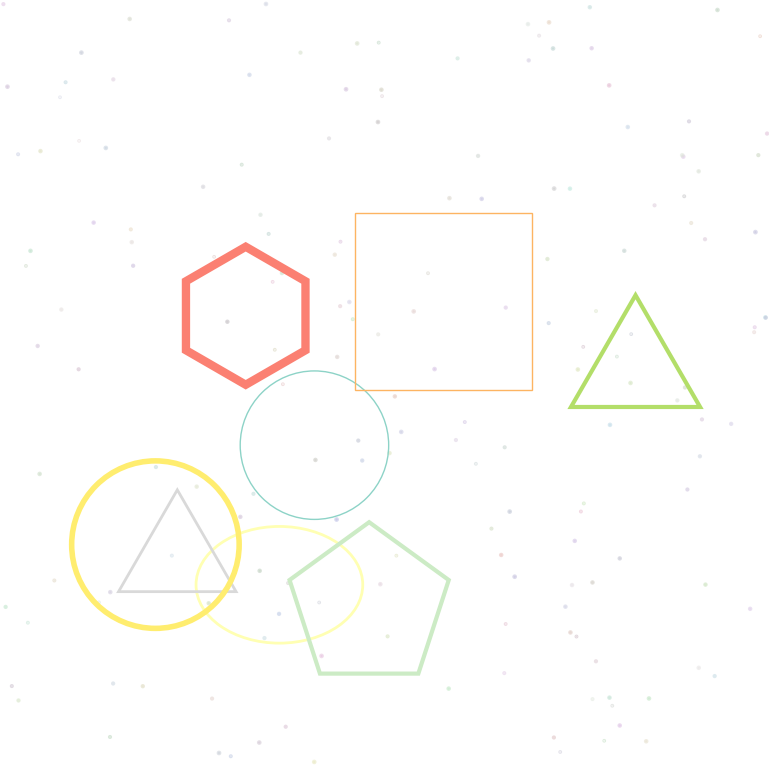[{"shape": "circle", "thickness": 0.5, "radius": 0.48, "center": [0.408, 0.422]}, {"shape": "oval", "thickness": 1, "radius": 0.54, "center": [0.363, 0.241]}, {"shape": "hexagon", "thickness": 3, "radius": 0.45, "center": [0.319, 0.59]}, {"shape": "square", "thickness": 0.5, "radius": 0.58, "center": [0.576, 0.608]}, {"shape": "triangle", "thickness": 1.5, "radius": 0.48, "center": [0.825, 0.52]}, {"shape": "triangle", "thickness": 1, "radius": 0.44, "center": [0.23, 0.276]}, {"shape": "pentagon", "thickness": 1.5, "radius": 0.54, "center": [0.479, 0.213]}, {"shape": "circle", "thickness": 2, "radius": 0.54, "center": [0.202, 0.293]}]